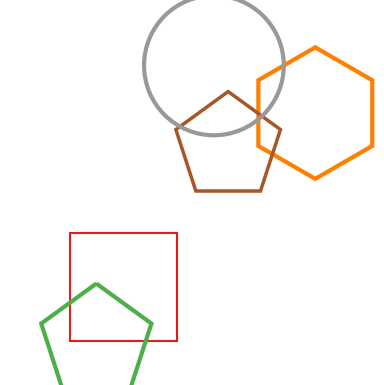[{"shape": "square", "thickness": 1.5, "radius": 0.7, "center": [0.321, 0.254]}, {"shape": "pentagon", "thickness": 3, "radius": 0.75, "center": [0.25, 0.113]}, {"shape": "hexagon", "thickness": 3, "radius": 0.85, "center": [0.819, 0.706]}, {"shape": "pentagon", "thickness": 2.5, "radius": 0.71, "center": [0.593, 0.619]}, {"shape": "circle", "thickness": 3, "radius": 0.91, "center": [0.556, 0.83]}]